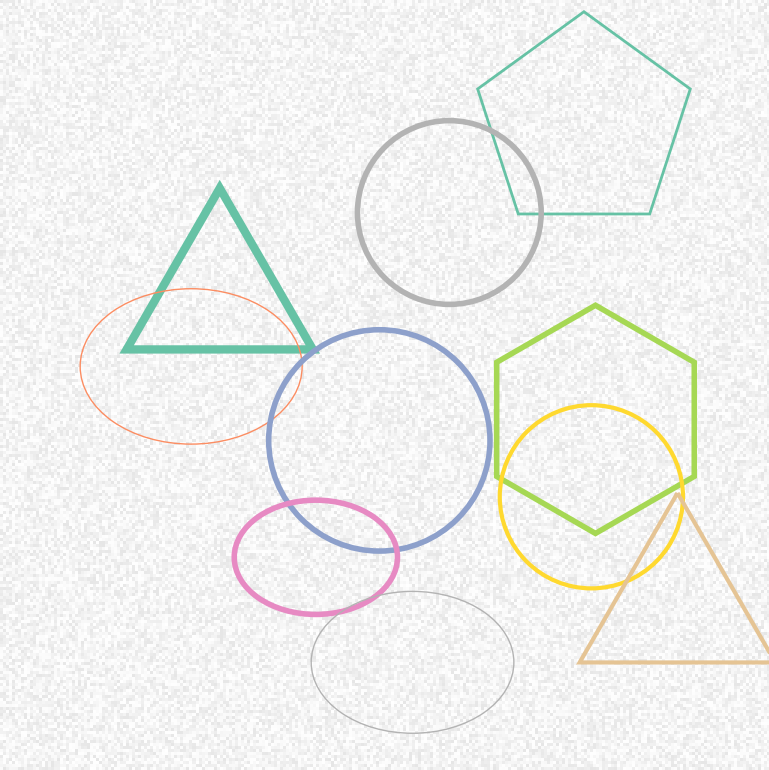[{"shape": "pentagon", "thickness": 1, "radius": 0.73, "center": [0.758, 0.84]}, {"shape": "triangle", "thickness": 3, "radius": 0.7, "center": [0.285, 0.616]}, {"shape": "oval", "thickness": 0.5, "radius": 0.72, "center": [0.248, 0.524]}, {"shape": "circle", "thickness": 2, "radius": 0.72, "center": [0.493, 0.428]}, {"shape": "oval", "thickness": 2, "radius": 0.53, "center": [0.41, 0.276]}, {"shape": "hexagon", "thickness": 2, "radius": 0.74, "center": [0.773, 0.455]}, {"shape": "circle", "thickness": 1.5, "radius": 0.59, "center": [0.768, 0.355]}, {"shape": "triangle", "thickness": 1.5, "radius": 0.73, "center": [0.88, 0.213]}, {"shape": "circle", "thickness": 2, "radius": 0.6, "center": [0.584, 0.724]}, {"shape": "oval", "thickness": 0.5, "radius": 0.66, "center": [0.536, 0.14]}]